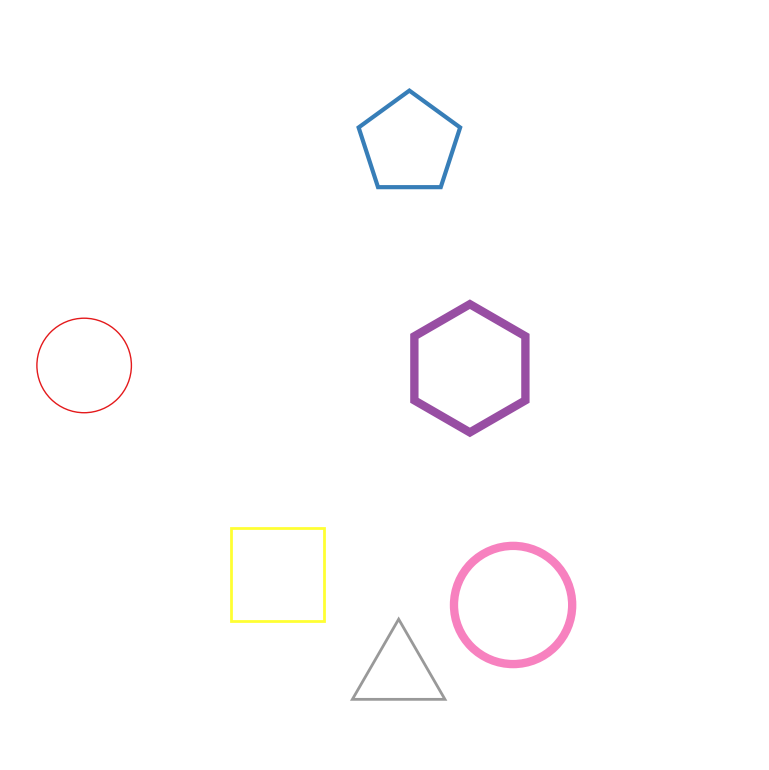[{"shape": "circle", "thickness": 0.5, "radius": 0.31, "center": [0.109, 0.525]}, {"shape": "pentagon", "thickness": 1.5, "radius": 0.35, "center": [0.532, 0.813]}, {"shape": "hexagon", "thickness": 3, "radius": 0.42, "center": [0.61, 0.522]}, {"shape": "square", "thickness": 1, "radius": 0.3, "center": [0.36, 0.254]}, {"shape": "circle", "thickness": 3, "radius": 0.38, "center": [0.666, 0.214]}, {"shape": "triangle", "thickness": 1, "radius": 0.35, "center": [0.518, 0.126]}]